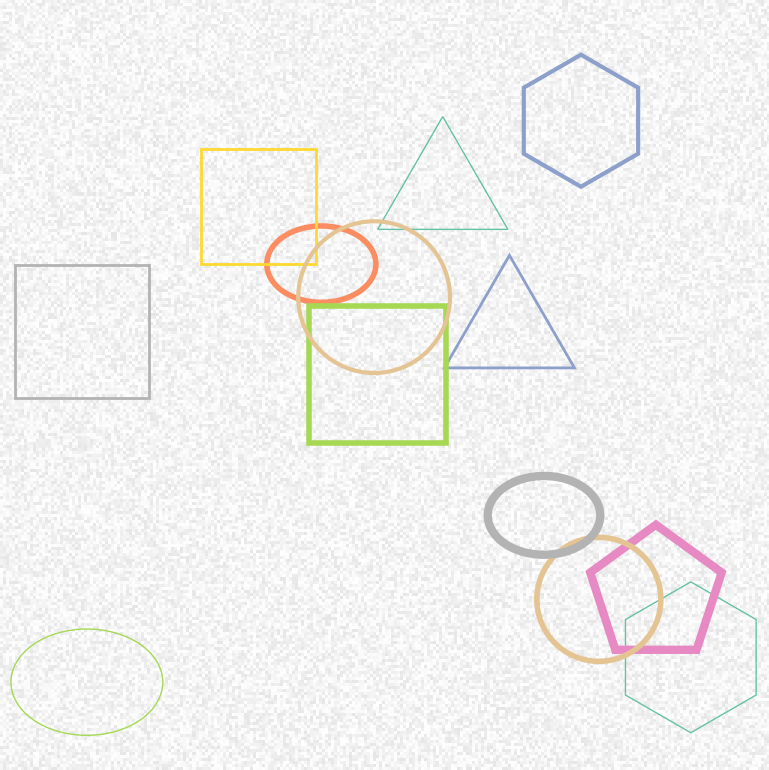[{"shape": "triangle", "thickness": 0.5, "radius": 0.49, "center": [0.575, 0.751]}, {"shape": "hexagon", "thickness": 0.5, "radius": 0.49, "center": [0.897, 0.146]}, {"shape": "oval", "thickness": 2, "radius": 0.35, "center": [0.417, 0.657]}, {"shape": "triangle", "thickness": 1, "radius": 0.49, "center": [0.662, 0.571]}, {"shape": "hexagon", "thickness": 1.5, "radius": 0.43, "center": [0.755, 0.843]}, {"shape": "pentagon", "thickness": 3, "radius": 0.45, "center": [0.852, 0.229]}, {"shape": "oval", "thickness": 0.5, "radius": 0.49, "center": [0.113, 0.114]}, {"shape": "square", "thickness": 2, "radius": 0.45, "center": [0.49, 0.513]}, {"shape": "square", "thickness": 1, "radius": 0.37, "center": [0.336, 0.731]}, {"shape": "circle", "thickness": 1.5, "radius": 0.49, "center": [0.486, 0.614]}, {"shape": "circle", "thickness": 2, "radius": 0.4, "center": [0.778, 0.222]}, {"shape": "square", "thickness": 1, "radius": 0.43, "center": [0.107, 0.57]}, {"shape": "oval", "thickness": 3, "radius": 0.37, "center": [0.706, 0.331]}]